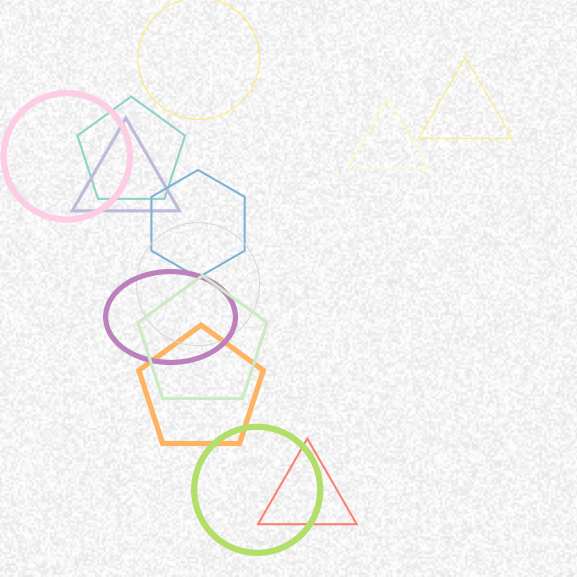[{"shape": "pentagon", "thickness": 1, "radius": 0.49, "center": [0.227, 0.734]}, {"shape": "triangle", "thickness": 0.5, "radius": 0.41, "center": [0.672, 0.748]}, {"shape": "triangle", "thickness": 1.5, "radius": 0.54, "center": [0.218, 0.688]}, {"shape": "triangle", "thickness": 1, "radius": 0.49, "center": [0.532, 0.141]}, {"shape": "hexagon", "thickness": 1, "radius": 0.47, "center": [0.343, 0.612]}, {"shape": "pentagon", "thickness": 2.5, "radius": 0.57, "center": [0.348, 0.323]}, {"shape": "circle", "thickness": 3, "radius": 0.55, "center": [0.445, 0.151]}, {"shape": "circle", "thickness": 3, "radius": 0.55, "center": [0.116, 0.728]}, {"shape": "circle", "thickness": 0.5, "radius": 0.53, "center": [0.343, 0.507]}, {"shape": "oval", "thickness": 2.5, "radius": 0.56, "center": [0.295, 0.45]}, {"shape": "pentagon", "thickness": 1.5, "radius": 0.59, "center": [0.351, 0.404]}, {"shape": "triangle", "thickness": 0.5, "radius": 0.47, "center": [0.806, 0.806]}, {"shape": "circle", "thickness": 0.5, "radius": 0.53, "center": [0.344, 0.898]}]